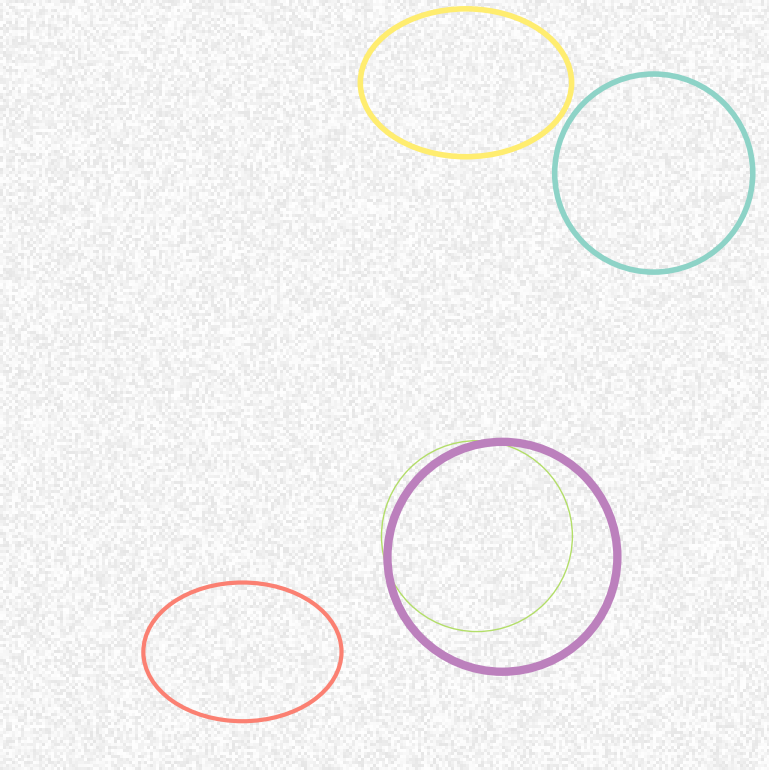[{"shape": "circle", "thickness": 2, "radius": 0.64, "center": [0.849, 0.775]}, {"shape": "oval", "thickness": 1.5, "radius": 0.64, "center": [0.315, 0.153]}, {"shape": "circle", "thickness": 0.5, "radius": 0.62, "center": [0.619, 0.304]}, {"shape": "circle", "thickness": 3, "radius": 0.75, "center": [0.652, 0.277]}, {"shape": "oval", "thickness": 2, "radius": 0.69, "center": [0.605, 0.892]}]